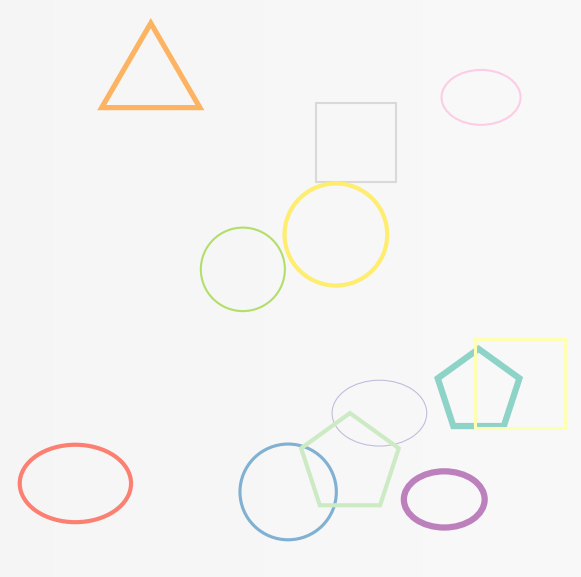[{"shape": "pentagon", "thickness": 3, "radius": 0.37, "center": [0.823, 0.321]}, {"shape": "square", "thickness": 1.5, "radius": 0.39, "center": [0.895, 0.335]}, {"shape": "oval", "thickness": 0.5, "radius": 0.41, "center": [0.653, 0.284]}, {"shape": "oval", "thickness": 2, "radius": 0.48, "center": [0.13, 0.162]}, {"shape": "circle", "thickness": 1.5, "radius": 0.41, "center": [0.496, 0.147]}, {"shape": "triangle", "thickness": 2.5, "radius": 0.49, "center": [0.259, 0.862]}, {"shape": "circle", "thickness": 1, "radius": 0.36, "center": [0.418, 0.533]}, {"shape": "oval", "thickness": 1, "radius": 0.34, "center": [0.828, 0.831]}, {"shape": "square", "thickness": 1, "radius": 0.35, "center": [0.612, 0.752]}, {"shape": "oval", "thickness": 3, "radius": 0.35, "center": [0.764, 0.134]}, {"shape": "pentagon", "thickness": 2, "radius": 0.44, "center": [0.602, 0.196]}, {"shape": "circle", "thickness": 2, "radius": 0.44, "center": [0.578, 0.593]}]